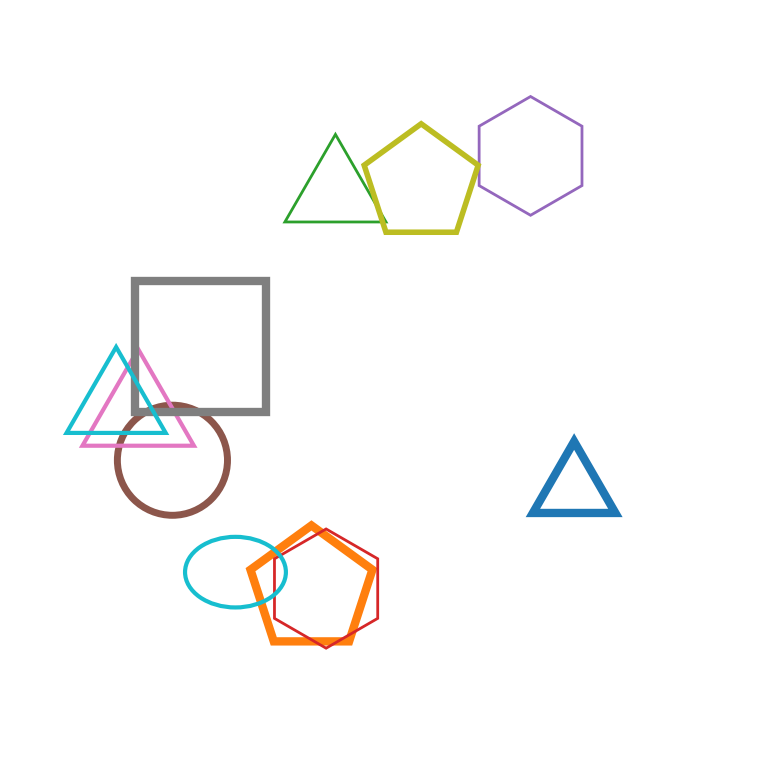[{"shape": "triangle", "thickness": 3, "radius": 0.31, "center": [0.746, 0.365]}, {"shape": "pentagon", "thickness": 3, "radius": 0.42, "center": [0.404, 0.234]}, {"shape": "triangle", "thickness": 1, "radius": 0.38, "center": [0.436, 0.75]}, {"shape": "hexagon", "thickness": 1, "radius": 0.39, "center": [0.423, 0.236]}, {"shape": "hexagon", "thickness": 1, "radius": 0.39, "center": [0.689, 0.798]}, {"shape": "circle", "thickness": 2.5, "radius": 0.36, "center": [0.224, 0.402]}, {"shape": "triangle", "thickness": 1.5, "radius": 0.42, "center": [0.179, 0.463]}, {"shape": "square", "thickness": 3, "radius": 0.42, "center": [0.26, 0.55]}, {"shape": "pentagon", "thickness": 2, "radius": 0.39, "center": [0.547, 0.761]}, {"shape": "oval", "thickness": 1.5, "radius": 0.33, "center": [0.306, 0.257]}, {"shape": "triangle", "thickness": 1.5, "radius": 0.37, "center": [0.151, 0.475]}]